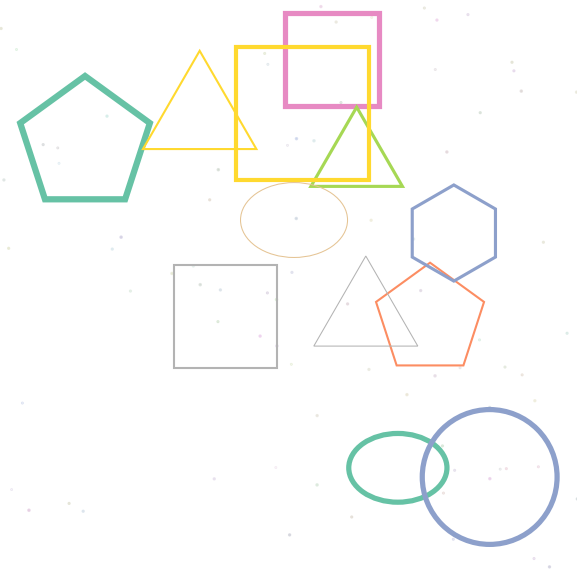[{"shape": "oval", "thickness": 2.5, "radius": 0.43, "center": [0.689, 0.189]}, {"shape": "pentagon", "thickness": 3, "radius": 0.59, "center": [0.147, 0.75]}, {"shape": "pentagon", "thickness": 1, "radius": 0.49, "center": [0.745, 0.446]}, {"shape": "hexagon", "thickness": 1.5, "radius": 0.42, "center": [0.786, 0.596]}, {"shape": "circle", "thickness": 2.5, "radius": 0.58, "center": [0.848, 0.173]}, {"shape": "square", "thickness": 2.5, "radius": 0.41, "center": [0.575, 0.896]}, {"shape": "triangle", "thickness": 1.5, "radius": 0.46, "center": [0.618, 0.722]}, {"shape": "triangle", "thickness": 1, "radius": 0.57, "center": [0.346, 0.798]}, {"shape": "square", "thickness": 2, "radius": 0.58, "center": [0.524, 0.803]}, {"shape": "oval", "thickness": 0.5, "radius": 0.46, "center": [0.509, 0.618]}, {"shape": "triangle", "thickness": 0.5, "radius": 0.52, "center": [0.633, 0.452]}, {"shape": "square", "thickness": 1, "radius": 0.44, "center": [0.39, 0.451]}]